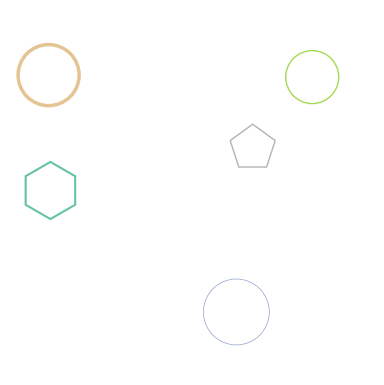[{"shape": "hexagon", "thickness": 1.5, "radius": 0.37, "center": [0.131, 0.505]}, {"shape": "circle", "thickness": 0.5, "radius": 0.43, "center": [0.614, 0.19]}, {"shape": "circle", "thickness": 1, "radius": 0.34, "center": [0.811, 0.8]}, {"shape": "circle", "thickness": 2.5, "radius": 0.4, "center": [0.126, 0.805]}, {"shape": "pentagon", "thickness": 1, "radius": 0.31, "center": [0.656, 0.616]}]